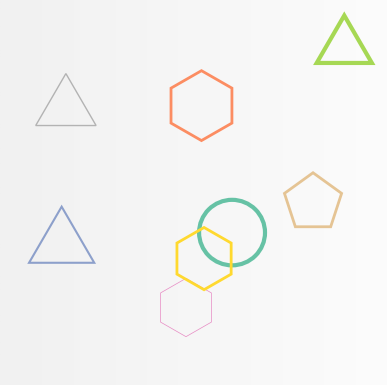[{"shape": "circle", "thickness": 3, "radius": 0.43, "center": [0.599, 0.396]}, {"shape": "hexagon", "thickness": 2, "radius": 0.45, "center": [0.52, 0.726]}, {"shape": "triangle", "thickness": 1.5, "radius": 0.49, "center": [0.159, 0.366]}, {"shape": "hexagon", "thickness": 0.5, "radius": 0.38, "center": [0.48, 0.201]}, {"shape": "triangle", "thickness": 3, "radius": 0.41, "center": [0.888, 0.878]}, {"shape": "hexagon", "thickness": 2, "radius": 0.4, "center": [0.527, 0.328]}, {"shape": "pentagon", "thickness": 2, "radius": 0.39, "center": [0.808, 0.474]}, {"shape": "triangle", "thickness": 1, "radius": 0.45, "center": [0.17, 0.719]}]